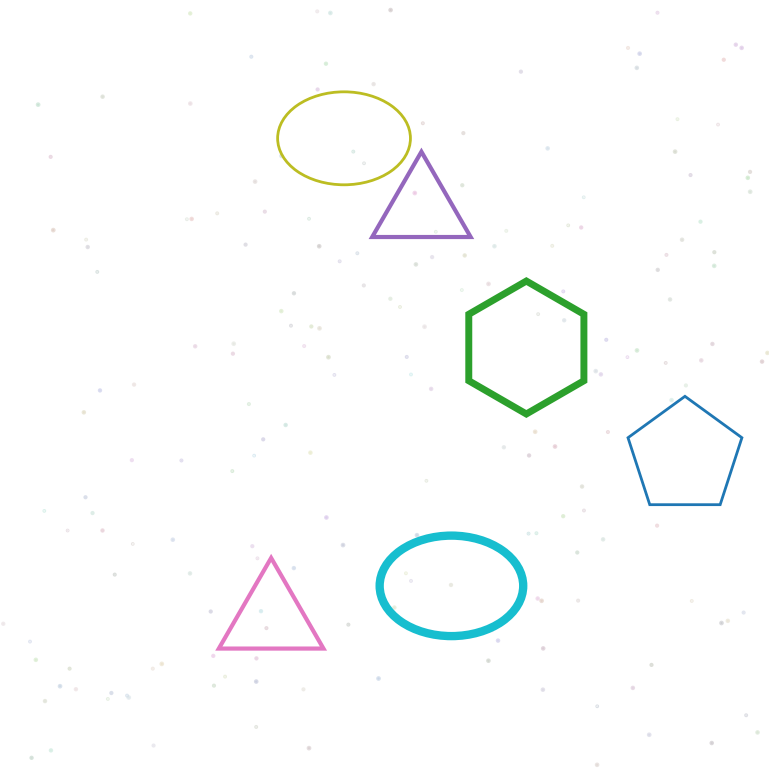[{"shape": "pentagon", "thickness": 1, "radius": 0.39, "center": [0.89, 0.407]}, {"shape": "hexagon", "thickness": 2.5, "radius": 0.43, "center": [0.684, 0.549]}, {"shape": "triangle", "thickness": 1.5, "radius": 0.37, "center": [0.547, 0.729]}, {"shape": "triangle", "thickness": 1.5, "radius": 0.39, "center": [0.352, 0.197]}, {"shape": "oval", "thickness": 1, "radius": 0.43, "center": [0.447, 0.82]}, {"shape": "oval", "thickness": 3, "radius": 0.47, "center": [0.586, 0.239]}]